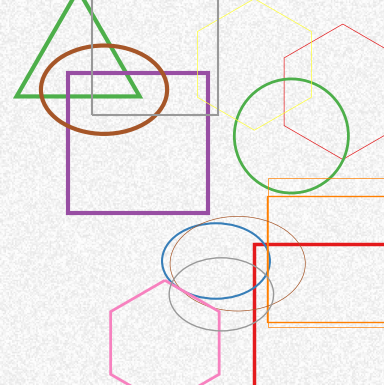[{"shape": "hexagon", "thickness": 0.5, "radius": 0.88, "center": [0.89, 0.762]}, {"shape": "square", "thickness": 2.5, "radius": 0.98, "center": [0.855, 0.172]}, {"shape": "oval", "thickness": 1.5, "radius": 0.7, "center": [0.561, 0.322]}, {"shape": "circle", "thickness": 2, "radius": 0.74, "center": [0.757, 0.647]}, {"shape": "triangle", "thickness": 3, "radius": 0.92, "center": [0.203, 0.842]}, {"shape": "square", "thickness": 3, "radius": 0.91, "center": [0.357, 0.627]}, {"shape": "square", "thickness": 0.5, "radius": 0.97, "center": [0.89, 0.344]}, {"shape": "square", "thickness": 1, "radius": 0.82, "center": [0.858, 0.326]}, {"shape": "hexagon", "thickness": 0.5, "radius": 0.85, "center": [0.661, 0.833]}, {"shape": "oval", "thickness": 3, "radius": 0.82, "center": [0.27, 0.767]}, {"shape": "oval", "thickness": 0.5, "radius": 0.88, "center": [0.617, 0.315]}, {"shape": "hexagon", "thickness": 2, "radius": 0.81, "center": [0.428, 0.109]}, {"shape": "square", "thickness": 1.5, "radius": 0.82, "center": [0.403, 0.865]}, {"shape": "oval", "thickness": 1, "radius": 0.68, "center": [0.575, 0.235]}]